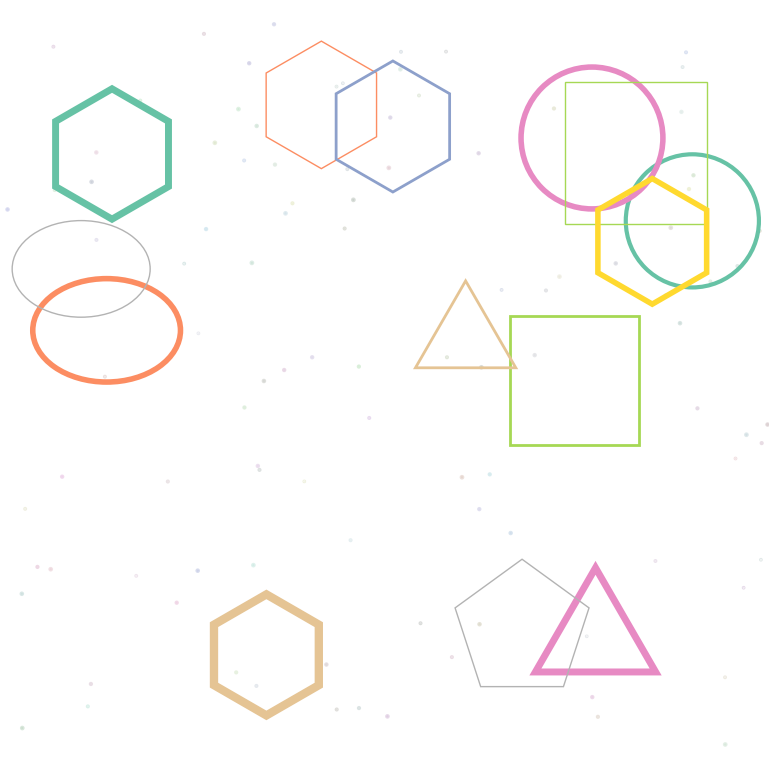[{"shape": "circle", "thickness": 1.5, "radius": 0.43, "center": [0.899, 0.713]}, {"shape": "hexagon", "thickness": 2.5, "radius": 0.42, "center": [0.145, 0.8]}, {"shape": "oval", "thickness": 2, "radius": 0.48, "center": [0.138, 0.571]}, {"shape": "hexagon", "thickness": 0.5, "radius": 0.41, "center": [0.417, 0.864]}, {"shape": "hexagon", "thickness": 1, "radius": 0.43, "center": [0.51, 0.836]}, {"shape": "circle", "thickness": 2, "radius": 0.46, "center": [0.769, 0.821]}, {"shape": "triangle", "thickness": 2.5, "radius": 0.45, "center": [0.773, 0.172]}, {"shape": "square", "thickness": 1, "radius": 0.42, "center": [0.747, 0.506]}, {"shape": "square", "thickness": 0.5, "radius": 0.46, "center": [0.826, 0.802]}, {"shape": "hexagon", "thickness": 2, "radius": 0.41, "center": [0.847, 0.687]}, {"shape": "hexagon", "thickness": 3, "radius": 0.39, "center": [0.346, 0.149]}, {"shape": "triangle", "thickness": 1, "radius": 0.38, "center": [0.605, 0.56]}, {"shape": "oval", "thickness": 0.5, "radius": 0.45, "center": [0.105, 0.651]}, {"shape": "pentagon", "thickness": 0.5, "radius": 0.46, "center": [0.678, 0.182]}]